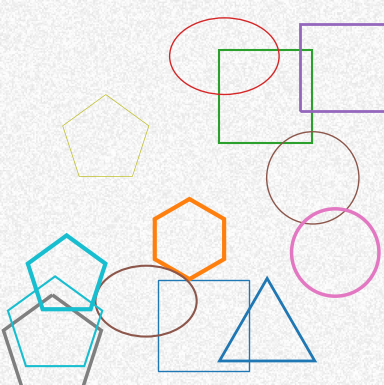[{"shape": "square", "thickness": 1, "radius": 0.59, "center": [0.529, 0.155]}, {"shape": "triangle", "thickness": 2, "radius": 0.71, "center": [0.694, 0.134]}, {"shape": "hexagon", "thickness": 3, "radius": 0.52, "center": [0.492, 0.379]}, {"shape": "square", "thickness": 1.5, "radius": 0.6, "center": [0.69, 0.75]}, {"shape": "oval", "thickness": 1, "radius": 0.71, "center": [0.583, 0.854]}, {"shape": "square", "thickness": 2, "radius": 0.56, "center": [0.891, 0.826]}, {"shape": "circle", "thickness": 1, "radius": 0.6, "center": [0.812, 0.538]}, {"shape": "oval", "thickness": 1.5, "radius": 0.66, "center": [0.379, 0.218]}, {"shape": "circle", "thickness": 2.5, "radius": 0.57, "center": [0.871, 0.344]}, {"shape": "pentagon", "thickness": 2.5, "radius": 0.67, "center": [0.136, 0.1]}, {"shape": "pentagon", "thickness": 0.5, "radius": 0.59, "center": [0.275, 0.637]}, {"shape": "pentagon", "thickness": 3, "radius": 0.53, "center": [0.173, 0.283]}, {"shape": "pentagon", "thickness": 1.5, "radius": 0.64, "center": [0.143, 0.153]}]